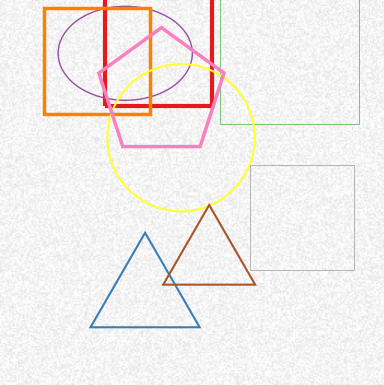[{"shape": "square", "thickness": 3, "radius": 0.7, "center": [0.412, 0.864]}, {"shape": "triangle", "thickness": 1.5, "radius": 0.82, "center": [0.377, 0.232]}, {"shape": "square", "thickness": 0.5, "radius": 0.9, "center": [0.753, 0.857]}, {"shape": "oval", "thickness": 1, "radius": 0.87, "center": [0.325, 0.862]}, {"shape": "square", "thickness": 2.5, "radius": 0.69, "center": [0.251, 0.841]}, {"shape": "circle", "thickness": 1.5, "radius": 0.96, "center": [0.47, 0.642]}, {"shape": "triangle", "thickness": 1.5, "radius": 0.69, "center": [0.543, 0.33]}, {"shape": "pentagon", "thickness": 2.5, "radius": 0.85, "center": [0.419, 0.757]}, {"shape": "square", "thickness": 0.5, "radius": 0.68, "center": [0.785, 0.434]}]